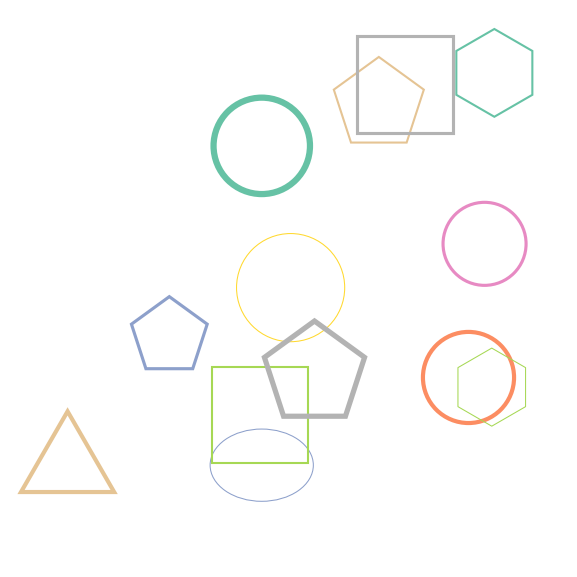[{"shape": "hexagon", "thickness": 1, "radius": 0.38, "center": [0.856, 0.873]}, {"shape": "circle", "thickness": 3, "radius": 0.42, "center": [0.453, 0.747]}, {"shape": "circle", "thickness": 2, "radius": 0.39, "center": [0.811, 0.345]}, {"shape": "oval", "thickness": 0.5, "radius": 0.45, "center": [0.453, 0.194]}, {"shape": "pentagon", "thickness": 1.5, "radius": 0.34, "center": [0.293, 0.416]}, {"shape": "circle", "thickness": 1.5, "radius": 0.36, "center": [0.839, 0.577]}, {"shape": "square", "thickness": 1, "radius": 0.42, "center": [0.45, 0.281]}, {"shape": "hexagon", "thickness": 0.5, "radius": 0.34, "center": [0.852, 0.329]}, {"shape": "circle", "thickness": 0.5, "radius": 0.47, "center": [0.503, 0.501]}, {"shape": "triangle", "thickness": 2, "radius": 0.47, "center": [0.117, 0.194]}, {"shape": "pentagon", "thickness": 1, "radius": 0.41, "center": [0.656, 0.819]}, {"shape": "pentagon", "thickness": 2.5, "radius": 0.46, "center": [0.545, 0.352]}, {"shape": "square", "thickness": 1.5, "radius": 0.42, "center": [0.701, 0.853]}]